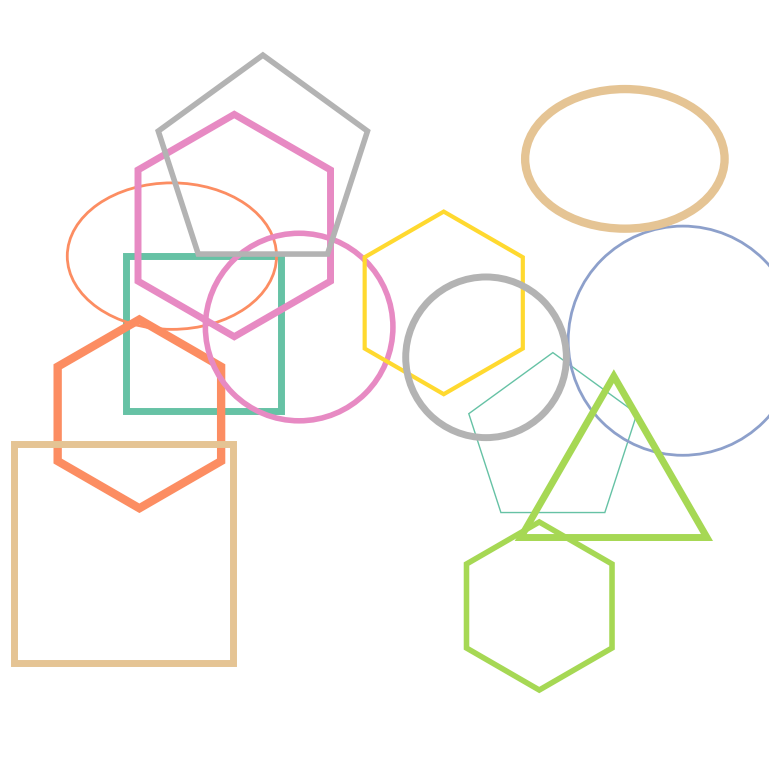[{"shape": "square", "thickness": 2.5, "radius": 0.5, "center": [0.265, 0.567]}, {"shape": "pentagon", "thickness": 0.5, "radius": 0.57, "center": [0.718, 0.427]}, {"shape": "oval", "thickness": 1, "radius": 0.68, "center": [0.223, 0.667]}, {"shape": "hexagon", "thickness": 3, "radius": 0.61, "center": [0.181, 0.462]}, {"shape": "circle", "thickness": 1, "radius": 0.74, "center": [0.887, 0.558]}, {"shape": "hexagon", "thickness": 2.5, "radius": 0.72, "center": [0.304, 0.707]}, {"shape": "circle", "thickness": 2, "radius": 0.61, "center": [0.389, 0.575]}, {"shape": "triangle", "thickness": 2.5, "radius": 0.7, "center": [0.797, 0.372]}, {"shape": "hexagon", "thickness": 2, "radius": 0.55, "center": [0.7, 0.213]}, {"shape": "hexagon", "thickness": 1.5, "radius": 0.59, "center": [0.576, 0.607]}, {"shape": "oval", "thickness": 3, "radius": 0.65, "center": [0.812, 0.794]}, {"shape": "square", "thickness": 2.5, "radius": 0.71, "center": [0.161, 0.281]}, {"shape": "pentagon", "thickness": 2, "radius": 0.71, "center": [0.341, 0.786]}, {"shape": "circle", "thickness": 2.5, "radius": 0.52, "center": [0.631, 0.536]}]